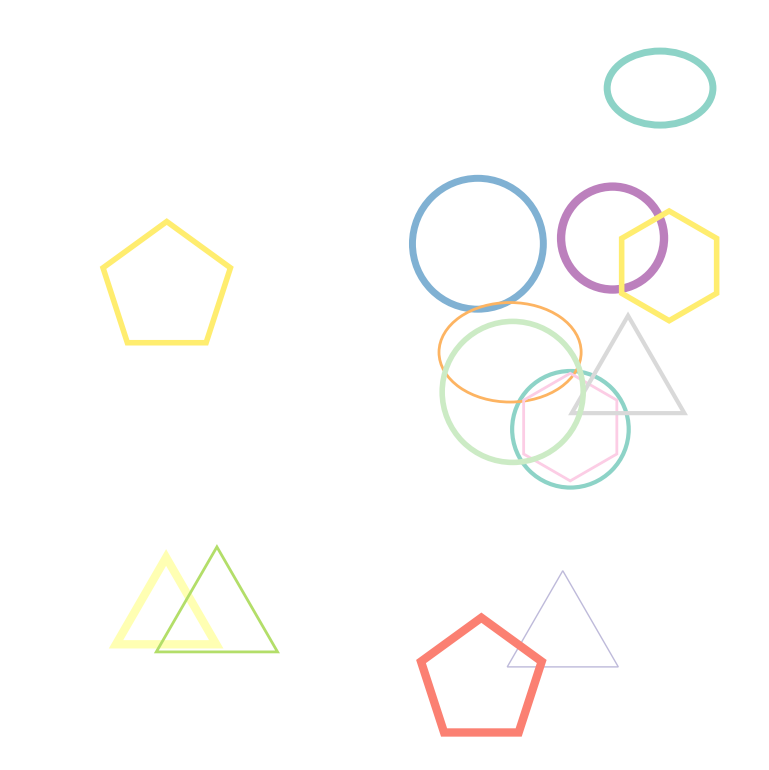[{"shape": "oval", "thickness": 2.5, "radius": 0.34, "center": [0.857, 0.886]}, {"shape": "circle", "thickness": 1.5, "radius": 0.38, "center": [0.741, 0.442]}, {"shape": "triangle", "thickness": 3, "radius": 0.38, "center": [0.216, 0.201]}, {"shape": "triangle", "thickness": 0.5, "radius": 0.42, "center": [0.731, 0.176]}, {"shape": "pentagon", "thickness": 3, "radius": 0.41, "center": [0.625, 0.115]}, {"shape": "circle", "thickness": 2.5, "radius": 0.42, "center": [0.621, 0.683]}, {"shape": "oval", "thickness": 1, "radius": 0.46, "center": [0.662, 0.542]}, {"shape": "triangle", "thickness": 1, "radius": 0.45, "center": [0.282, 0.199]}, {"shape": "hexagon", "thickness": 1, "radius": 0.35, "center": [0.741, 0.445]}, {"shape": "triangle", "thickness": 1.5, "radius": 0.42, "center": [0.816, 0.506]}, {"shape": "circle", "thickness": 3, "radius": 0.33, "center": [0.796, 0.691]}, {"shape": "circle", "thickness": 2, "radius": 0.46, "center": [0.666, 0.491]}, {"shape": "pentagon", "thickness": 2, "radius": 0.43, "center": [0.217, 0.625]}, {"shape": "hexagon", "thickness": 2, "radius": 0.36, "center": [0.869, 0.655]}]